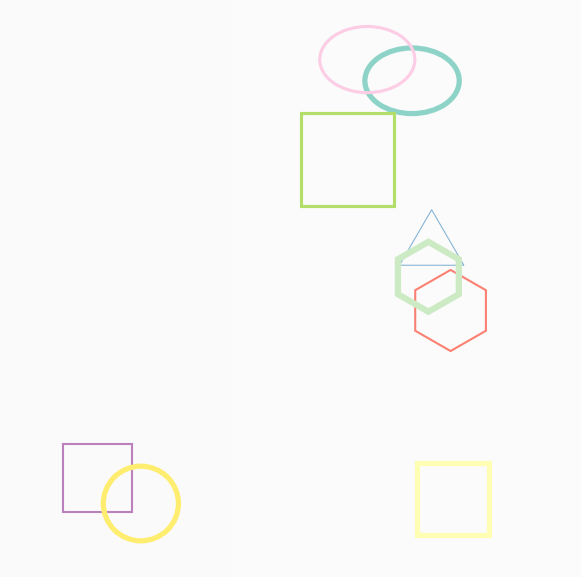[{"shape": "oval", "thickness": 2.5, "radius": 0.41, "center": [0.709, 0.859]}, {"shape": "square", "thickness": 2.5, "radius": 0.31, "center": [0.779, 0.135]}, {"shape": "hexagon", "thickness": 1, "radius": 0.35, "center": [0.775, 0.462]}, {"shape": "triangle", "thickness": 0.5, "radius": 0.32, "center": [0.743, 0.572]}, {"shape": "square", "thickness": 1.5, "radius": 0.4, "center": [0.597, 0.723]}, {"shape": "oval", "thickness": 1.5, "radius": 0.41, "center": [0.632, 0.896]}, {"shape": "square", "thickness": 1, "radius": 0.3, "center": [0.167, 0.172]}, {"shape": "hexagon", "thickness": 3, "radius": 0.3, "center": [0.737, 0.52]}, {"shape": "circle", "thickness": 2.5, "radius": 0.32, "center": [0.242, 0.127]}]